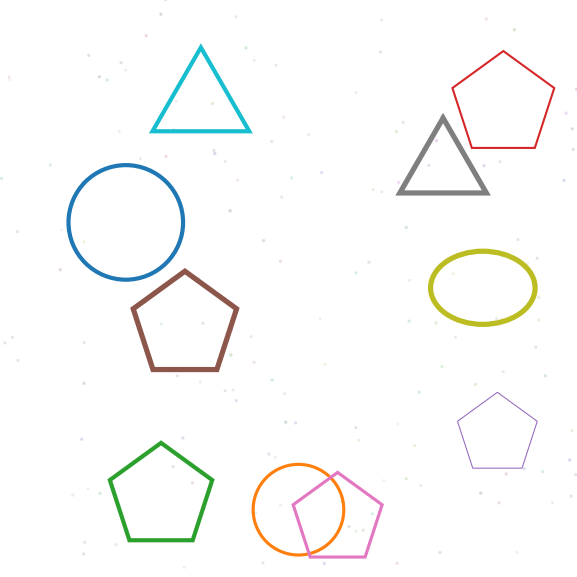[{"shape": "circle", "thickness": 2, "radius": 0.5, "center": [0.218, 0.614]}, {"shape": "circle", "thickness": 1.5, "radius": 0.39, "center": [0.517, 0.117]}, {"shape": "pentagon", "thickness": 2, "radius": 0.47, "center": [0.279, 0.139]}, {"shape": "pentagon", "thickness": 1, "radius": 0.46, "center": [0.872, 0.818]}, {"shape": "pentagon", "thickness": 0.5, "radius": 0.36, "center": [0.861, 0.247]}, {"shape": "pentagon", "thickness": 2.5, "radius": 0.47, "center": [0.32, 0.435]}, {"shape": "pentagon", "thickness": 1.5, "radius": 0.4, "center": [0.585, 0.1]}, {"shape": "triangle", "thickness": 2.5, "radius": 0.43, "center": [0.767, 0.708]}, {"shape": "oval", "thickness": 2.5, "radius": 0.45, "center": [0.836, 0.501]}, {"shape": "triangle", "thickness": 2, "radius": 0.48, "center": [0.348, 0.82]}]